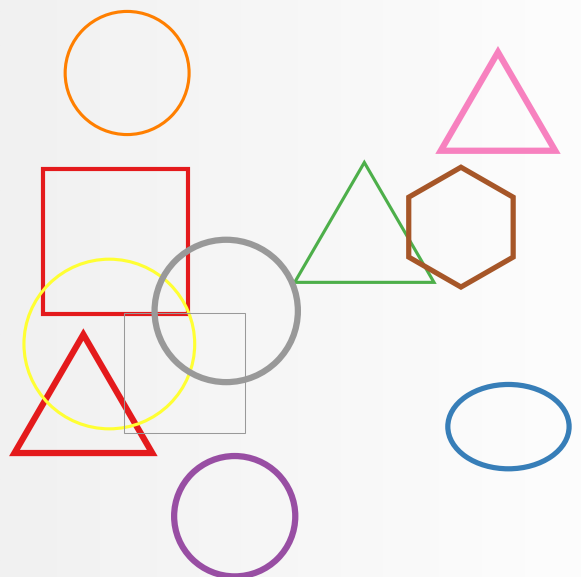[{"shape": "triangle", "thickness": 3, "radius": 0.68, "center": [0.143, 0.283]}, {"shape": "square", "thickness": 2, "radius": 0.62, "center": [0.199, 0.581]}, {"shape": "oval", "thickness": 2.5, "radius": 0.52, "center": [0.875, 0.26]}, {"shape": "triangle", "thickness": 1.5, "radius": 0.69, "center": [0.627, 0.579]}, {"shape": "circle", "thickness": 3, "radius": 0.52, "center": [0.404, 0.105]}, {"shape": "circle", "thickness": 1.5, "radius": 0.53, "center": [0.219, 0.873]}, {"shape": "circle", "thickness": 1.5, "radius": 0.73, "center": [0.188, 0.403]}, {"shape": "hexagon", "thickness": 2.5, "radius": 0.52, "center": [0.793, 0.606]}, {"shape": "triangle", "thickness": 3, "radius": 0.57, "center": [0.857, 0.795]}, {"shape": "circle", "thickness": 3, "radius": 0.62, "center": [0.389, 0.461]}, {"shape": "square", "thickness": 0.5, "radius": 0.52, "center": [0.317, 0.353]}]